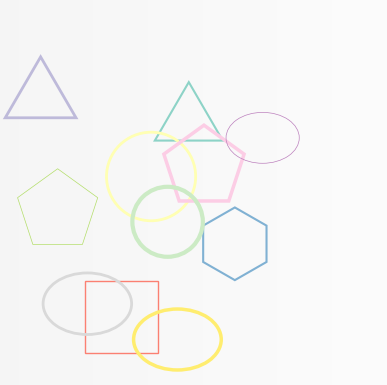[{"shape": "triangle", "thickness": 1.5, "radius": 0.51, "center": [0.487, 0.685]}, {"shape": "circle", "thickness": 2, "radius": 0.58, "center": [0.39, 0.542]}, {"shape": "triangle", "thickness": 2, "radius": 0.53, "center": [0.105, 0.747]}, {"shape": "square", "thickness": 1, "radius": 0.47, "center": [0.313, 0.177]}, {"shape": "hexagon", "thickness": 1.5, "radius": 0.47, "center": [0.606, 0.367]}, {"shape": "pentagon", "thickness": 0.5, "radius": 0.54, "center": [0.149, 0.453]}, {"shape": "pentagon", "thickness": 2.5, "radius": 0.54, "center": [0.526, 0.566]}, {"shape": "oval", "thickness": 2, "radius": 0.57, "center": [0.225, 0.211]}, {"shape": "oval", "thickness": 0.5, "radius": 0.47, "center": [0.678, 0.642]}, {"shape": "circle", "thickness": 3, "radius": 0.45, "center": [0.433, 0.424]}, {"shape": "oval", "thickness": 2.5, "radius": 0.57, "center": [0.458, 0.118]}]